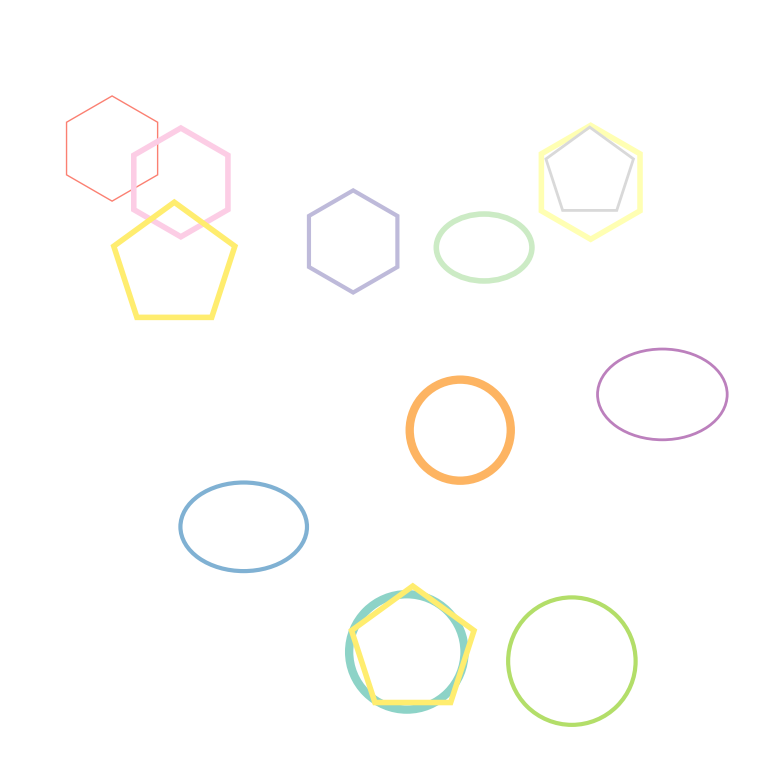[{"shape": "circle", "thickness": 3, "radius": 0.37, "center": [0.528, 0.153]}, {"shape": "hexagon", "thickness": 2, "radius": 0.37, "center": [0.767, 0.763]}, {"shape": "hexagon", "thickness": 1.5, "radius": 0.33, "center": [0.459, 0.686]}, {"shape": "hexagon", "thickness": 0.5, "radius": 0.34, "center": [0.146, 0.807]}, {"shape": "oval", "thickness": 1.5, "radius": 0.41, "center": [0.316, 0.316]}, {"shape": "circle", "thickness": 3, "radius": 0.33, "center": [0.598, 0.441]}, {"shape": "circle", "thickness": 1.5, "radius": 0.41, "center": [0.743, 0.141]}, {"shape": "hexagon", "thickness": 2, "radius": 0.35, "center": [0.235, 0.763]}, {"shape": "pentagon", "thickness": 1, "radius": 0.3, "center": [0.766, 0.775]}, {"shape": "oval", "thickness": 1, "radius": 0.42, "center": [0.86, 0.488]}, {"shape": "oval", "thickness": 2, "radius": 0.31, "center": [0.629, 0.679]}, {"shape": "pentagon", "thickness": 2, "radius": 0.41, "center": [0.226, 0.655]}, {"shape": "pentagon", "thickness": 2, "radius": 0.42, "center": [0.536, 0.155]}]